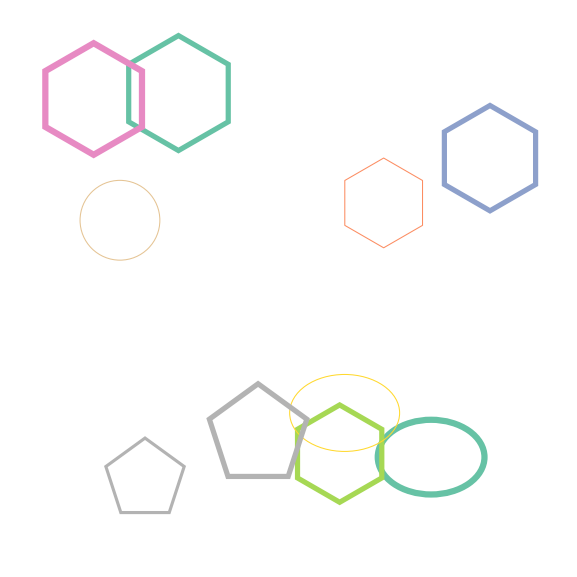[{"shape": "oval", "thickness": 3, "radius": 0.46, "center": [0.747, 0.208]}, {"shape": "hexagon", "thickness": 2.5, "radius": 0.5, "center": [0.309, 0.838]}, {"shape": "hexagon", "thickness": 0.5, "radius": 0.39, "center": [0.664, 0.648]}, {"shape": "hexagon", "thickness": 2.5, "radius": 0.46, "center": [0.848, 0.725]}, {"shape": "hexagon", "thickness": 3, "radius": 0.48, "center": [0.162, 0.828]}, {"shape": "hexagon", "thickness": 2.5, "radius": 0.42, "center": [0.588, 0.214]}, {"shape": "oval", "thickness": 0.5, "radius": 0.48, "center": [0.597, 0.284]}, {"shape": "circle", "thickness": 0.5, "radius": 0.35, "center": [0.208, 0.618]}, {"shape": "pentagon", "thickness": 1.5, "radius": 0.36, "center": [0.251, 0.169]}, {"shape": "pentagon", "thickness": 2.5, "radius": 0.44, "center": [0.447, 0.246]}]